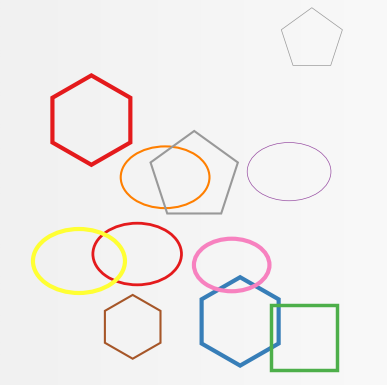[{"shape": "oval", "thickness": 2, "radius": 0.57, "center": [0.354, 0.34]}, {"shape": "hexagon", "thickness": 3, "radius": 0.58, "center": [0.236, 0.688]}, {"shape": "hexagon", "thickness": 3, "radius": 0.57, "center": [0.62, 0.165]}, {"shape": "square", "thickness": 2.5, "radius": 0.42, "center": [0.784, 0.123]}, {"shape": "oval", "thickness": 0.5, "radius": 0.54, "center": [0.746, 0.554]}, {"shape": "oval", "thickness": 1.5, "radius": 0.57, "center": [0.426, 0.54]}, {"shape": "oval", "thickness": 3, "radius": 0.59, "center": [0.204, 0.322]}, {"shape": "hexagon", "thickness": 1.5, "radius": 0.41, "center": [0.342, 0.151]}, {"shape": "oval", "thickness": 3, "radius": 0.49, "center": [0.598, 0.312]}, {"shape": "pentagon", "thickness": 1.5, "radius": 0.59, "center": [0.501, 0.541]}, {"shape": "pentagon", "thickness": 0.5, "radius": 0.41, "center": [0.805, 0.897]}]